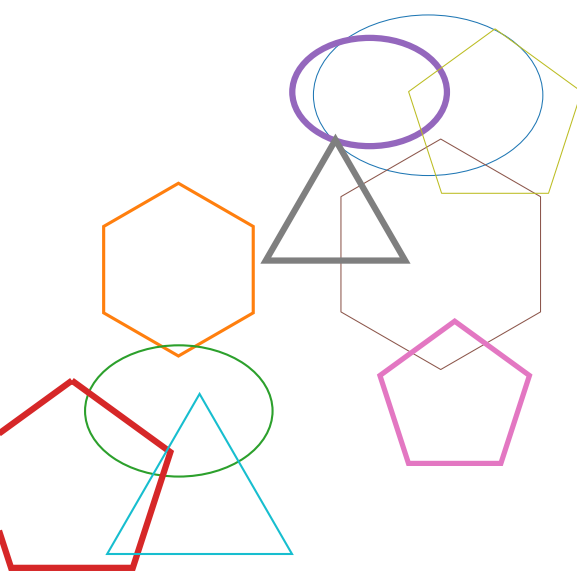[{"shape": "oval", "thickness": 0.5, "radius": 0.99, "center": [0.741, 0.834]}, {"shape": "hexagon", "thickness": 1.5, "radius": 0.75, "center": [0.309, 0.532]}, {"shape": "oval", "thickness": 1, "radius": 0.81, "center": [0.31, 0.288]}, {"shape": "pentagon", "thickness": 3, "radius": 0.9, "center": [0.125, 0.161]}, {"shape": "oval", "thickness": 3, "radius": 0.67, "center": [0.64, 0.84]}, {"shape": "hexagon", "thickness": 0.5, "radius": 1.0, "center": [0.763, 0.559]}, {"shape": "pentagon", "thickness": 2.5, "radius": 0.68, "center": [0.787, 0.307]}, {"shape": "triangle", "thickness": 3, "radius": 0.7, "center": [0.581, 0.618]}, {"shape": "pentagon", "thickness": 0.5, "radius": 0.79, "center": [0.857, 0.792]}, {"shape": "triangle", "thickness": 1, "radius": 0.92, "center": [0.346, 0.132]}]